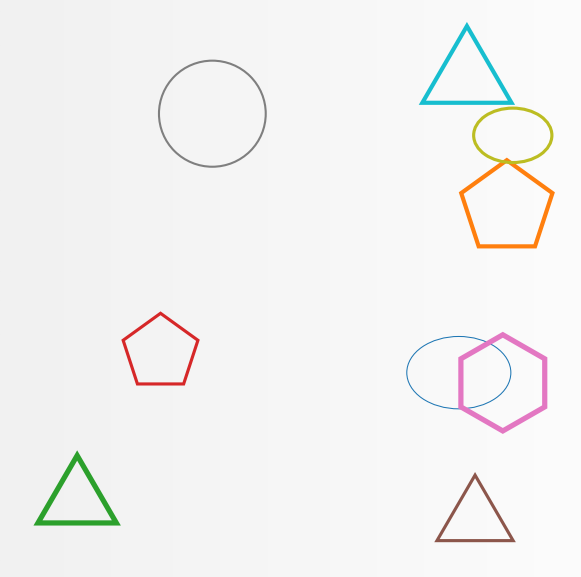[{"shape": "oval", "thickness": 0.5, "radius": 0.45, "center": [0.789, 0.354]}, {"shape": "pentagon", "thickness": 2, "radius": 0.41, "center": [0.872, 0.639]}, {"shape": "triangle", "thickness": 2.5, "radius": 0.39, "center": [0.133, 0.133]}, {"shape": "pentagon", "thickness": 1.5, "radius": 0.34, "center": [0.276, 0.389]}, {"shape": "triangle", "thickness": 1.5, "radius": 0.38, "center": [0.817, 0.101]}, {"shape": "hexagon", "thickness": 2.5, "radius": 0.42, "center": [0.865, 0.336]}, {"shape": "circle", "thickness": 1, "radius": 0.46, "center": [0.365, 0.802]}, {"shape": "oval", "thickness": 1.5, "radius": 0.34, "center": [0.882, 0.765]}, {"shape": "triangle", "thickness": 2, "radius": 0.44, "center": [0.803, 0.865]}]